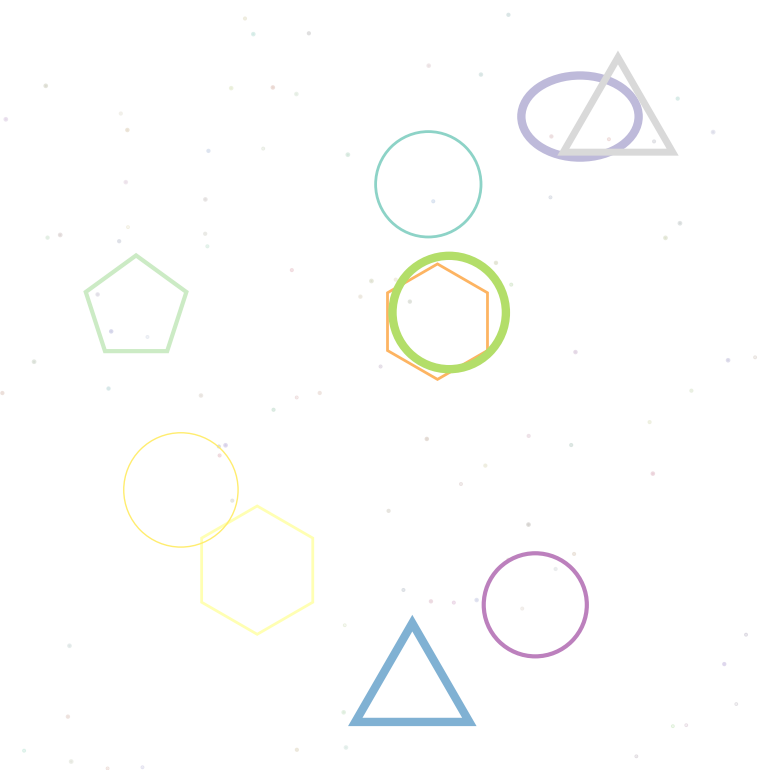[{"shape": "circle", "thickness": 1, "radius": 0.34, "center": [0.556, 0.761]}, {"shape": "hexagon", "thickness": 1, "radius": 0.42, "center": [0.334, 0.26]}, {"shape": "oval", "thickness": 3, "radius": 0.38, "center": [0.753, 0.849]}, {"shape": "triangle", "thickness": 3, "radius": 0.43, "center": [0.535, 0.105]}, {"shape": "hexagon", "thickness": 1, "radius": 0.37, "center": [0.568, 0.582]}, {"shape": "circle", "thickness": 3, "radius": 0.37, "center": [0.583, 0.594]}, {"shape": "triangle", "thickness": 2.5, "radius": 0.41, "center": [0.803, 0.843]}, {"shape": "circle", "thickness": 1.5, "radius": 0.33, "center": [0.695, 0.215]}, {"shape": "pentagon", "thickness": 1.5, "radius": 0.34, "center": [0.177, 0.6]}, {"shape": "circle", "thickness": 0.5, "radius": 0.37, "center": [0.235, 0.364]}]